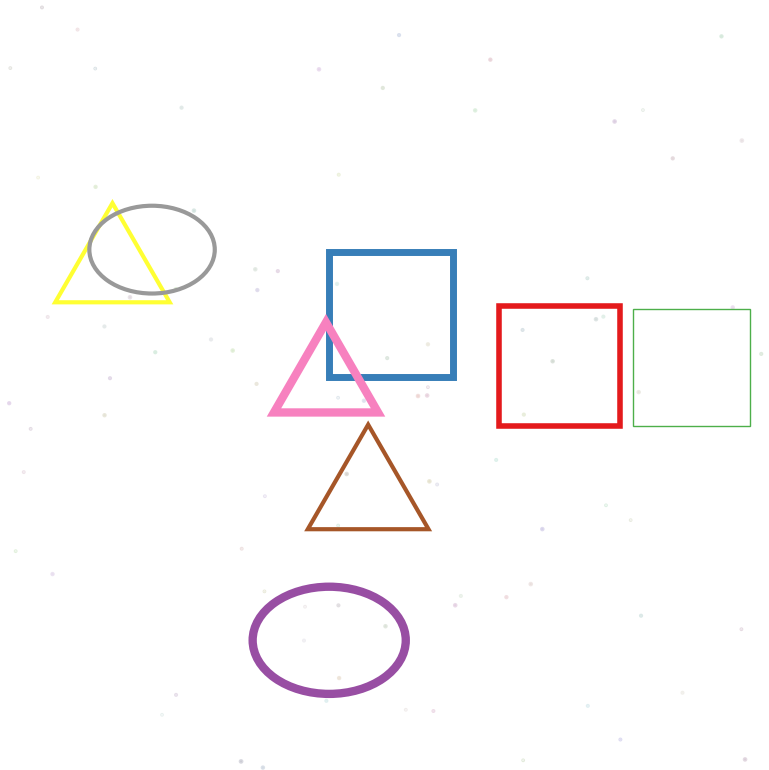[{"shape": "square", "thickness": 2, "radius": 0.39, "center": [0.726, 0.525]}, {"shape": "square", "thickness": 2.5, "radius": 0.4, "center": [0.508, 0.591]}, {"shape": "square", "thickness": 0.5, "radius": 0.38, "center": [0.898, 0.523]}, {"shape": "oval", "thickness": 3, "radius": 0.5, "center": [0.428, 0.168]}, {"shape": "triangle", "thickness": 1.5, "radius": 0.43, "center": [0.146, 0.65]}, {"shape": "triangle", "thickness": 1.5, "radius": 0.45, "center": [0.478, 0.358]}, {"shape": "triangle", "thickness": 3, "radius": 0.39, "center": [0.423, 0.503]}, {"shape": "oval", "thickness": 1.5, "radius": 0.41, "center": [0.197, 0.676]}]